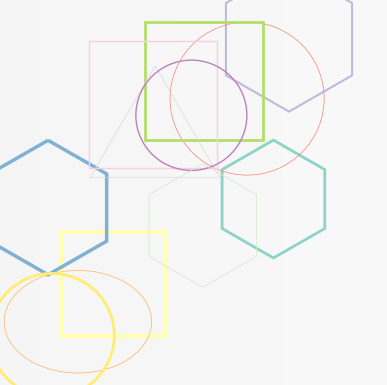[{"shape": "hexagon", "thickness": 2, "radius": 0.77, "center": [0.706, 0.483]}, {"shape": "square", "thickness": 3, "radius": 0.68, "center": [0.291, 0.263]}, {"shape": "hexagon", "thickness": 1.5, "radius": 0.94, "center": [0.746, 0.898]}, {"shape": "circle", "thickness": 0.5, "radius": 0.99, "center": [0.638, 0.744]}, {"shape": "hexagon", "thickness": 2.5, "radius": 0.87, "center": [0.124, 0.461]}, {"shape": "oval", "thickness": 0.5, "radius": 0.95, "center": [0.201, 0.164]}, {"shape": "square", "thickness": 2, "radius": 0.76, "center": [0.527, 0.789]}, {"shape": "square", "thickness": 1, "radius": 0.82, "center": [0.395, 0.729]}, {"shape": "triangle", "thickness": 0.5, "radius": 0.96, "center": [0.4, 0.636]}, {"shape": "circle", "thickness": 1, "radius": 0.72, "center": [0.494, 0.701]}, {"shape": "hexagon", "thickness": 0.5, "radius": 0.8, "center": [0.523, 0.414]}, {"shape": "circle", "thickness": 2, "radius": 0.8, "center": [0.134, 0.129]}]